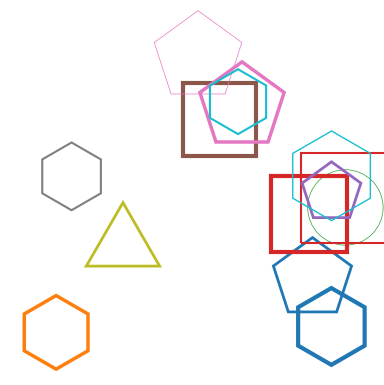[{"shape": "hexagon", "thickness": 3, "radius": 0.5, "center": [0.861, 0.152]}, {"shape": "pentagon", "thickness": 2, "radius": 0.53, "center": [0.812, 0.276]}, {"shape": "hexagon", "thickness": 2.5, "radius": 0.48, "center": [0.146, 0.137]}, {"shape": "circle", "thickness": 0.5, "radius": 0.49, "center": [0.897, 0.461]}, {"shape": "square", "thickness": 1.5, "radius": 0.58, "center": [0.898, 0.486]}, {"shape": "square", "thickness": 3, "radius": 0.49, "center": [0.803, 0.444]}, {"shape": "pentagon", "thickness": 2, "radius": 0.4, "center": [0.861, 0.5]}, {"shape": "square", "thickness": 3, "radius": 0.47, "center": [0.57, 0.689]}, {"shape": "pentagon", "thickness": 2.5, "radius": 0.58, "center": [0.629, 0.724]}, {"shape": "pentagon", "thickness": 0.5, "radius": 0.6, "center": [0.514, 0.853]}, {"shape": "hexagon", "thickness": 1.5, "radius": 0.44, "center": [0.186, 0.542]}, {"shape": "triangle", "thickness": 2, "radius": 0.55, "center": [0.319, 0.364]}, {"shape": "hexagon", "thickness": 1.5, "radius": 0.42, "center": [0.618, 0.736]}, {"shape": "hexagon", "thickness": 1, "radius": 0.58, "center": [0.861, 0.543]}]